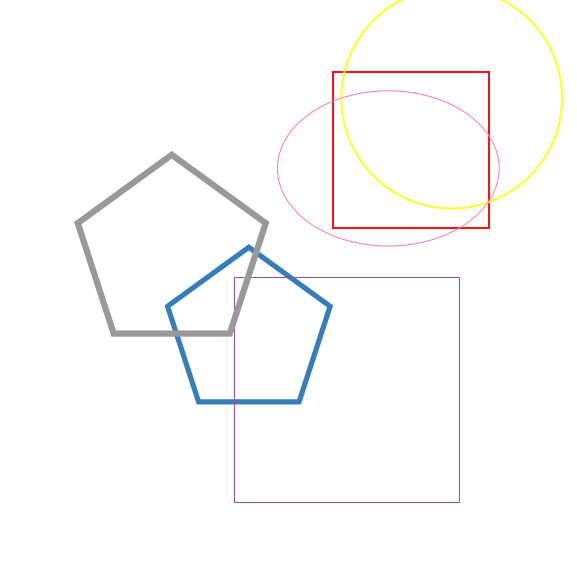[{"shape": "square", "thickness": 1, "radius": 0.67, "center": [0.711, 0.739]}, {"shape": "pentagon", "thickness": 2.5, "radius": 0.74, "center": [0.431, 0.423]}, {"shape": "square", "thickness": 0.5, "radius": 0.97, "center": [0.6, 0.325]}, {"shape": "circle", "thickness": 1, "radius": 0.96, "center": [0.782, 0.829]}, {"shape": "oval", "thickness": 0.5, "radius": 0.96, "center": [0.672, 0.707]}, {"shape": "pentagon", "thickness": 3, "radius": 0.86, "center": [0.297, 0.56]}]